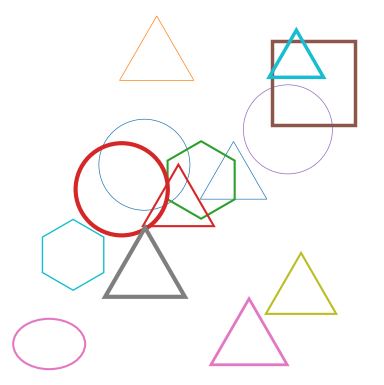[{"shape": "circle", "thickness": 0.5, "radius": 0.59, "center": [0.375, 0.572]}, {"shape": "triangle", "thickness": 0.5, "radius": 0.5, "center": [0.607, 0.533]}, {"shape": "triangle", "thickness": 0.5, "radius": 0.56, "center": [0.407, 0.847]}, {"shape": "hexagon", "thickness": 1.5, "radius": 0.5, "center": [0.522, 0.533]}, {"shape": "triangle", "thickness": 1.5, "radius": 0.53, "center": [0.463, 0.466]}, {"shape": "circle", "thickness": 3, "radius": 0.6, "center": [0.316, 0.508]}, {"shape": "circle", "thickness": 0.5, "radius": 0.58, "center": [0.748, 0.664]}, {"shape": "square", "thickness": 2.5, "radius": 0.54, "center": [0.814, 0.784]}, {"shape": "oval", "thickness": 1.5, "radius": 0.47, "center": [0.128, 0.107]}, {"shape": "triangle", "thickness": 2, "radius": 0.57, "center": [0.647, 0.11]}, {"shape": "triangle", "thickness": 3, "radius": 0.6, "center": [0.377, 0.289]}, {"shape": "triangle", "thickness": 1.5, "radius": 0.53, "center": [0.782, 0.238]}, {"shape": "triangle", "thickness": 2.5, "radius": 0.41, "center": [0.77, 0.84]}, {"shape": "hexagon", "thickness": 1, "radius": 0.46, "center": [0.19, 0.338]}]